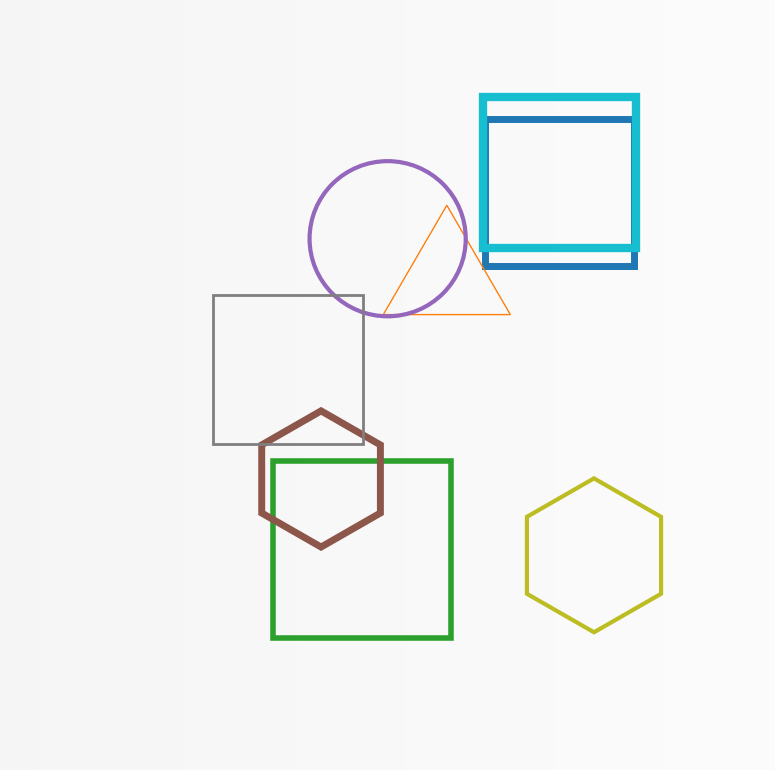[{"shape": "square", "thickness": 2.5, "radius": 0.48, "center": [0.722, 0.75]}, {"shape": "triangle", "thickness": 0.5, "radius": 0.47, "center": [0.577, 0.639]}, {"shape": "square", "thickness": 2, "radius": 0.57, "center": [0.468, 0.286]}, {"shape": "circle", "thickness": 1.5, "radius": 0.5, "center": [0.5, 0.69]}, {"shape": "hexagon", "thickness": 2.5, "radius": 0.44, "center": [0.414, 0.378]}, {"shape": "square", "thickness": 1, "radius": 0.48, "center": [0.372, 0.52]}, {"shape": "hexagon", "thickness": 1.5, "radius": 0.5, "center": [0.766, 0.279]}, {"shape": "square", "thickness": 3, "radius": 0.49, "center": [0.722, 0.776]}]